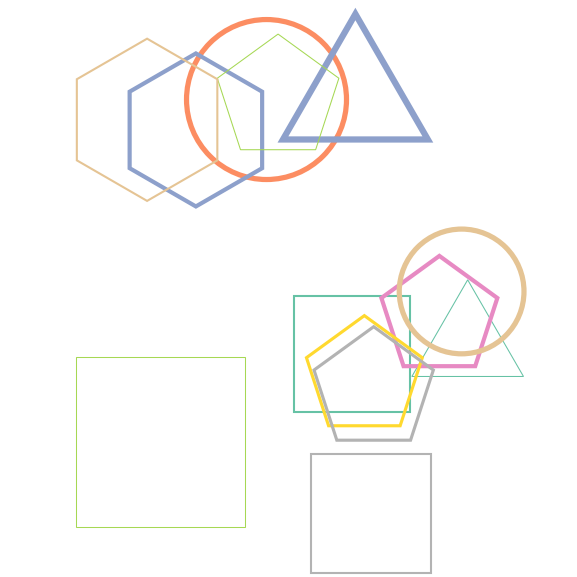[{"shape": "square", "thickness": 1, "radius": 0.5, "center": [0.61, 0.386]}, {"shape": "triangle", "thickness": 0.5, "radius": 0.56, "center": [0.81, 0.403]}, {"shape": "circle", "thickness": 2.5, "radius": 0.69, "center": [0.461, 0.827]}, {"shape": "hexagon", "thickness": 2, "radius": 0.66, "center": [0.339, 0.774]}, {"shape": "triangle", "thickness": 3, "radius": 0.72, "center": [0.615, 0.83]}, {"shape": "pentagon", "thickness": 2, "radius": 0.53, "center": [0.761, 0.45]}, {"shape": "square", "thickness": 0.5, "radius": 0.74, "center": [0.278, 0.233]}, {"shape": "pentagon", "thickness": 0.5, "radius": 0.55, "center": [0.482, 0.829]}, {"shape": "pentagon", "thickness": 1.5, "radius": 0.53, "center": [0.631, 0.347]}, {"shape": "hexagon", "thickness": 1, "radius": 0.7, "center": [0.255, 0.792]}, {"shape": "circle", "thickness": 2.5, "radius": 0.54, "center": [0.799, 0.494]}, {"shape": "pentagon", "thickness": 1.5, "radius": 0.54, "center": [0.647, 0.325]}, {"shape": "square", "thickness": 1, "radius": 0.52, "center": [0.642, 0.11]}]